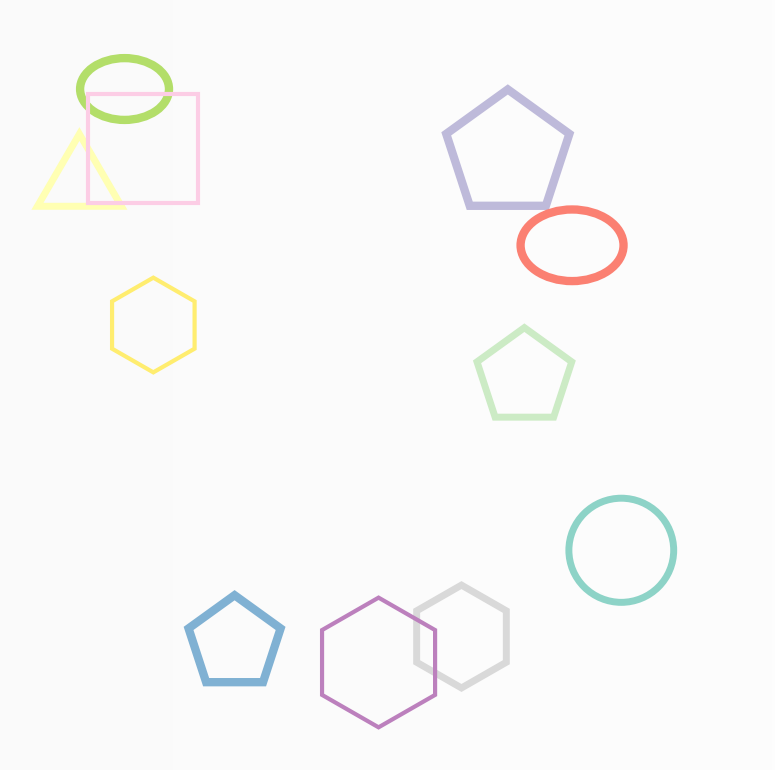[{"shape": "circle", "thickness": 2.5, "radius": 0.34, "center": [0.802, 0.285]}, {"shape": "triangle", "thickness": 2.5, "radius": 0.31, "center": [0.102, 0.763]}, {"shape": "pentagon", "thickness": 3, "radius": 0.42, "center": [0.655, 0.8]}, {"shape": "oval", "thickness": 3, "radius": 0.33, "center": [0.738, 0.681]}, {"shape": "pentagon", "thickness": 3, "radius": 0.31, "center": [0.303, 0.165]}, {"shape": "oval", "thickness": 3, "radius": 0.29, "center": [0.161, 0.884]}, {"shape": "square", "thickness": 1.5, "radius": 0.35, "center": [0.185, 0.807]}, {"shape": "hexagon", "thickness": 2.5, "radius": 0.33, "center": [0.595, 0.173]}, {"shape": "hexagon", "thickness": 1.5, "radius": 0.42, "center": [0.488, 0.14]}, {"shape": "pentagon", "thickness": 2.5, "radius": 0.32, "center": [0.677, 0.51]}, {"shape": "hexagon", "thickness": 1.5, "radius": 0.31, "center": [0.198, 0.578]}]